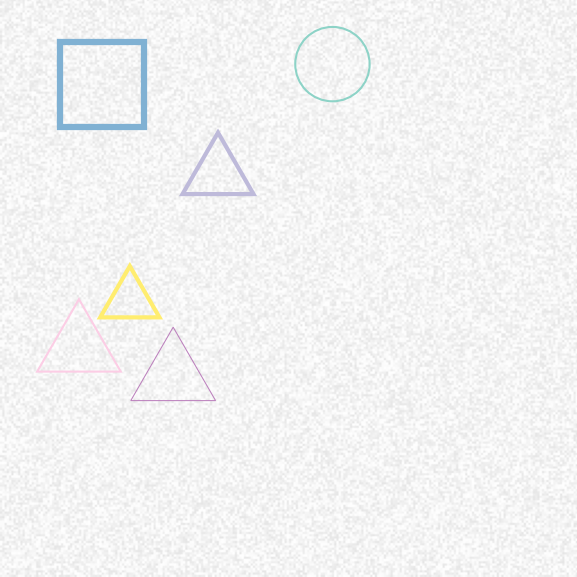[{"shape": "circle", "thickness": 1, "radius": 0.32, "center": [0.576, 0.888]}, {"shape": "triangle", "thickness": 2, "radius": 0.35, "center": [0.378, 0.699]}, {"shape": "square", "thickness": 3, "radius": 0.36, "center": [0.176, 0.853]}, {"shape": "triangle", "thickness": 1, "radius": 0.42, "center": [0.137, 0.397]}, {"shape": "triangle", "thickness": 0.5, "radius": 0.42, "center": [0.3, 0.348]}, {"shape": "triangle", "thickness": 2, "radius": 0.3, "center": [0.225, 0.479]}]